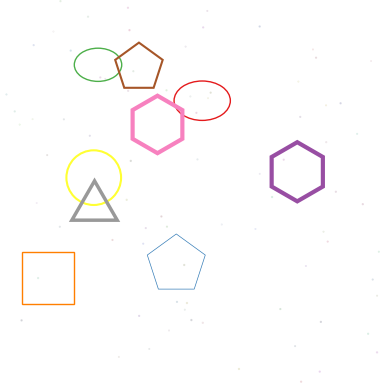[{"shape": "oval", "thickness": 1, "radius": 0.37, "center": [0.525, 0.738]}, {"shape": "pentagon", "thickness": 0.5, "radius": 0.4, "center": [0.458, 0.313]}, {"shape": "oval", "thickness": 1, "radius": 0.31, "center": [0.255, 0.832]}, {"shape": "hexagon", "thickness": 3, "radius": 0.38, "center": [0.772, 0.554]}, {"shape": "square", "thickness": 1, "radius": 0.34, "center": [0.125, 0.278]}, {"shape": "circle", "thickness": 1.5, "radius": 0.36, "center": [0.243, 0.539]}, {"shape": "pentagon", "thickness": 1.5, "radius": 0.32, "center": [0.361, 0.824]}, {"shape": "hexagon", "thickness": 3, "radius": 0.37, "center": [0.409, 0.677]}, {"shape": "triangle", "thickness": 2.5, "radius": 0.34, "center": [0.246, 0.462]}]